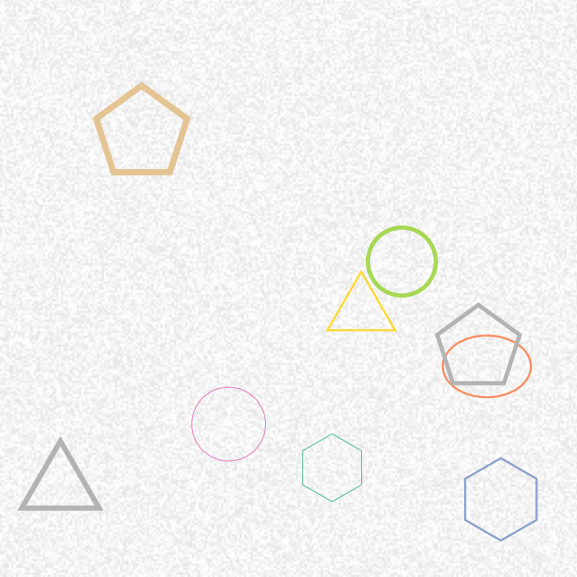[{"shape": "hexagon", "thickness": 0.5, "radius": 0.29, "center": [0.575, 0.189]}, {"shape": "oval", "thickness": 1, "radius": 0.38, "center": [0.843, 0.365]}, {"shape": "hexagon", "thickness": 1, "radius": 0.36, "center": [0.867, 0.134]}, {"shape": "circle", "thickness": 0.5, "radius": 0.32, "center": [0.396, 0.265]}, {"shape": "circle", "thickness": 2, "radius": 0.29, "center": [0.696, 0.546]}, {"shape": "triangle", "thickness": 1, "radius": 0.34, "center": [0.626, 0.461]}, {"shape": "pentagon", "thickness": 3, "radius": 0.41, "center": [0.245, 0.768]}, {"shape": "pentagon", "thickness": 2, "radius": 0.38, "center": [0.828, 0.396]}, {"shape": "triangle", "thickness": 2.5, "radius": 0.39, "center": [0.105, 0.158]}]